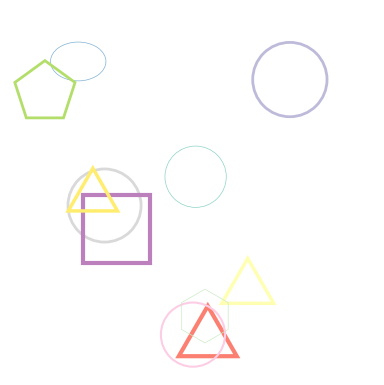[{"shape": "circle", "thickness": 0.5, "radius": 0.4, "center": [0.508, 0.541]}, {"shape": "triangle", "thickness": 2.5, "radius": 0.39, "center": [0.643, 0.251]}, {"shape": "circle", "thickness": 2, "radius": 0.48, "center": [0.753, 0.793]}, {"shape": "triangle", "thickness": 3, "radius": 0.43, "center": [0.54, 0.118]}, {"shape": "oval", "thickness": 0.5, "radius": 0.36, "center": [0.203, 0.84]}, {"shape": "pentagon", "thickness": 2, "radius": 0.41, "center": [0.117, 0.76]}, {"shape": "circle", "thickness": 1.5, "radius": 0.42, "center": [0.501, 0.131]}, {"shape": "circle", "thickness": 2, "radius": 0.47, "center": [0.271, 0.466]}, {"shape": "square", "thickness": 3, "radius": 0.44, "center": [0.302, 0.405]}, {"shape": "hexagon", "thickness": 0.5, "radius": 0.35, "center": [0.532, 0.179]}, {"shape": "triangle", "thickness": 2.5, "radius": 0.37, "center": [0.241, 0.489]}]